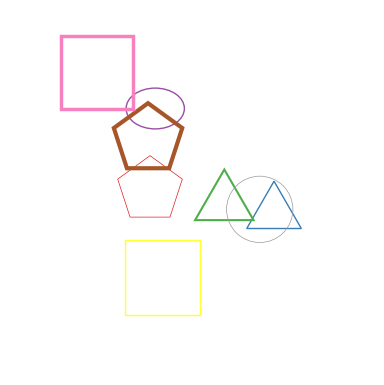[{"shape": "pentagon", "thickness": 0.5, "radius": 0.44, "center": [0.39, 0.507]}, {"shape": "triangle", "thickness": 1, "radius": 0.41, "center": [0.712, 0.447]}, {"shape": "triangle", "thickness": 1.5, "radius": 0.44, "center": [0.583, 0.472]}, {"shape": "oval", "thickness": 1, "radius": 0.38, "center": [0.403, 0.718]}, {"shape": "square", "thickness": 1, "radius": 0.49, "center": [0.422, 0.278]}, {"shape": "pentagon", "thickness": 3, "radius": 0.47, "center": [0.385, 0.639]}, {"shape": "square", "thickness": 2.5, "radius": 0.47, "center": [0.253, 0.812]}, {"shape": "circle", "thickness": 0.5, "radius": 0.43, "center": [0.675, 0.456]}]